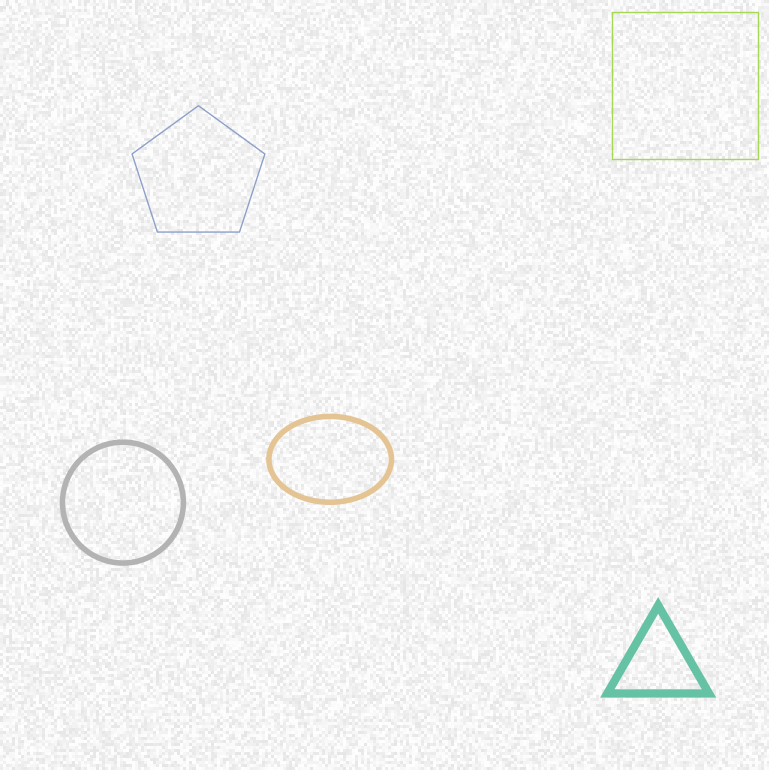[{"shape": "triangle", "thickness": 3, "radius": 0.38, "center": [0.855, 0.138]}, {"shape": "pentagon", "thickness": 0.5, "radius": 0.45, "center": [0.258, 0.772]}, {"shape": "square", "thickness": 0.5, "radius": 0.48, "center": [0.89, 0.889]}, {"shape": "oval", "thickness": 2, "radius": 0.4, "center": [0.429, 0.403]}, {"shape": "circle", "thickness": 2, "radius": 0.39, "center": [0.16, 0.347]}]